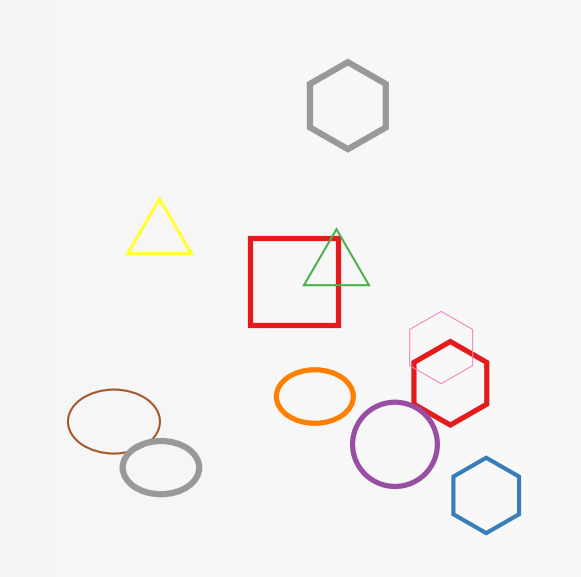[{"shape": "square", "thickness": 2.5, "radius": 0.38, "center": [0.505, 0.512]}, {"shape": "hexagon", "thickness": 2.5, "radius": 0.36, "center": [0.775, 0.335]}, {"shape": "hexagon", "thickness": 2, "radius": 0.33, "center": [0.837, 0.141]}, {"shape": "triangle", "thickness": 1, "radius": 0.32, "center": [0.579, 0.538]}, {"shape": "circle", "thickness": 2.5, "radius": 0.36, "center": [0.68, 0.23]}, {"shape": "oval", "thickness": 2.5, "radius": 0.33, "center": [0.542, 0.313]}, {"shape": "triangle", "thickness": 1.5, "radius": 0.32, "center": [0.274, 0.591]}, {"shape": "oval", "thickness": 1, "radius": 0.4, "center": [0.196, 0.269]}, {"shape": "hexagon", "thickness": 0.5, "radius": 0.31, "center": [0.759, 0.397]}, {"shape": "hexagon", "thickness": 3, "radius": 0.38, "center": [0.599, 0.816]}, {"shape": "oval", "thickness": 3, "radius": 0.33, "center": [0.277, 0.189]}]